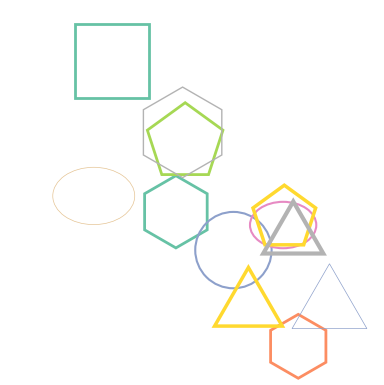[{"shape": "hexagon", "thickness": 2, "radius": 0.47, "center": [0.457, 0.45]}, {"shape": "square", "thickness": 2, "radius": 0.48, "center": [0.292, 0.84]}, {"shape": "hexagon", "thickness": 2, "radius": 0.41, "center": [0.775, 0.1]}, {"shape": "circle", "thickness": 1.5, "radius": 0.5, "center": [0.606, 0.35]}, {"shape": "triangle", "thickness": 0.5, "radius": 0.56, "center": [0.856, 0.203]}, {"shape": "oval", "thickness": 1.5, "radius": 0.43, "center": [0.735, 0.416]}, {"shape": "pentagon", "thickness": 2, "radius": 0.52, "center": [0.481, 0.63]}, {"shape": "pentagon", "thickness": 2.5, "radius": 0.43, "center": [0.738, 0.433]}, {"shape": "triangle", "thickness": 2.5, "radius": 0.51, "center": [0.645, 0.204]}, {"shape": "oval", "thickness": 0.5, "radius": 0.53, "center": [0.243, 0.491]}, {"shape": "triangle", "thickness": 3, "radius": 0.45, "center": [0.762, 0.387]}, {"shape": "hexagon", "thickness": 1, "radius": 0.59, "center": [0.474, 0.656]}]